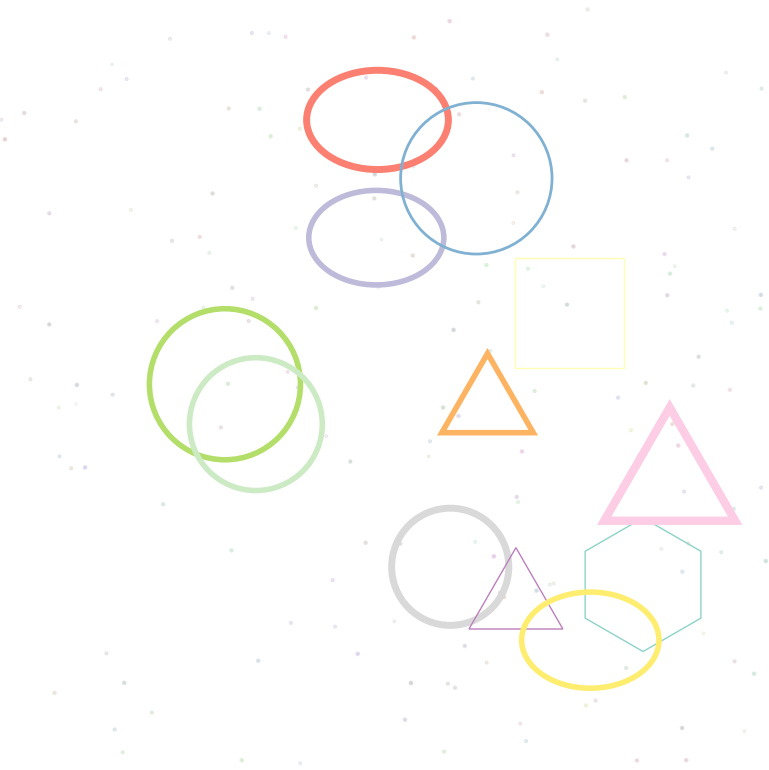[{"shape": "hexagon", "thickness": 0.5, "radius": 0.43, "center": [0.835, 0.241]}, {"shape": "square", "thickness": 0.5, "radius": 0.36, "center": [0.74, 0.594]}, {"shape": "oval", "thickness": 2, "radius": 0.44, "center": [0.489, 0.691]}, {"shape": "oval", "thickness": 2.5, "radius": 0.46, "center": [0.49, 0.844]}, {"shape": "circle", "thickness": 1, "radius": 0.49, "center": [0.619, 0.768]}, {"shape": "triangle", "thickness": 2, "radius": 0.34, "center": [0.633, 0.472]}, {"shape": "circle", "thickness": 2, "radius": 0.49, "center": [0.292, 0.501]}, {"shape": "triangle", "thickness": 3, "radius": 0.49, "center": [0.87, 0.373]}, {"shape": "circle", "thickness": 2.5, "radius": 0.38, "center": [0.585, 0.264]}, {"shape": "triangle", "thickness": 0.5, "radius": 0.35, "center": [0.67, 0.218]}, {"shape": "circle", "thickness": 2, "radius": 0.43, "center": [0.332, 0.449]}, {"shape": "oval", "thickness": 2, "radius": 0.45, "center": [0.767, 0.169]}]